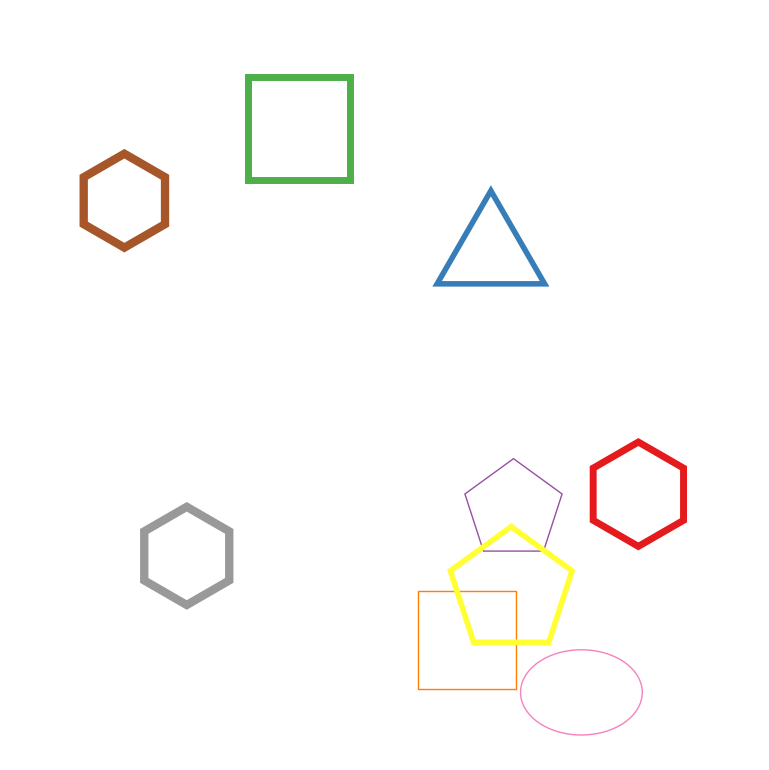[{"shape": "hexagon", "thickness": 2.5, "radius": 0.34, "center": [0.829, 0.358]}, {"shape": "triangle", "thickness": 2, "radius": 0.4, "center": [0.637, 0.672]}, {"shape": "square", "thickness": 2.5, "radius": 0.33, "center": [0.388, 0.834]}, {"shape": "pentagon", "thickness": 0.5, "radius": 0.33, "center": [0.667, 0.338]}, {"shape": "square", "thickness": 0.5, "radius": 0.32, "center": [0.607, 0.168]}, {"shape": "pentagon", "thickness": 2, "radius": 0.42, "center": [0.664, 0.233]}, {"shape": "hexagon", "thickness": 3, "radius": 0.3, "center": [0.162, 0.739]}, {"shape": "oval", "thickness": 0.5, "radius": 0.4, "center": [0.755, 0.101]}, {"shape": "hexagon", "thickness": 3, "radius": 0.32, "center": [0.243, 0.278]}]